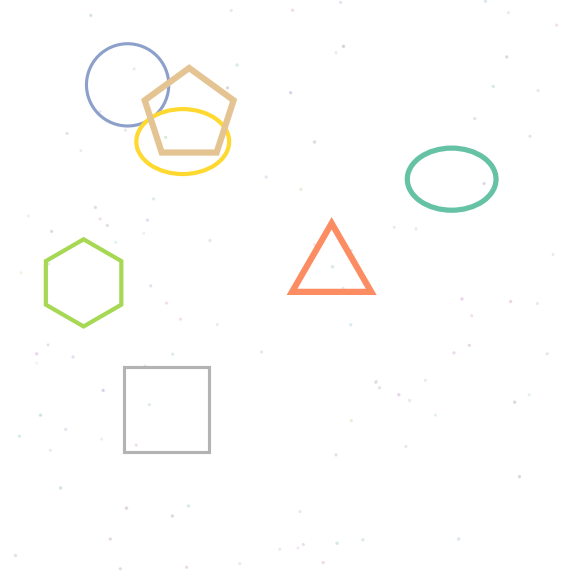[{"shape": "oval", "thickness": 2.5, "radius": 0.38, "center": [0.782, 0.689]}, {"shape": "triangle", "thickness": 3, "radius": 0.4, "center": [0.574, 0.533]}, {"shape": "circle", "thickness": 1.5, "radius": 0.36, "center": [0.221, 0.852]}, {"shape": "hexagon", "thickness": 2, "radius": 0.38, "center": [0.145, 0.509]}, {"shape": "oval", "thickness": 2, "radius": 0.4, "center": [0.316, 0.754]}, {"shape": "pentagon", "thickness": 3, "radius": 0.4, "center": [0.328, 0.8]}, {"shape": "square", "thickness": 1.5, "radius": 0.37, "center": [0.288, 0.29]}]